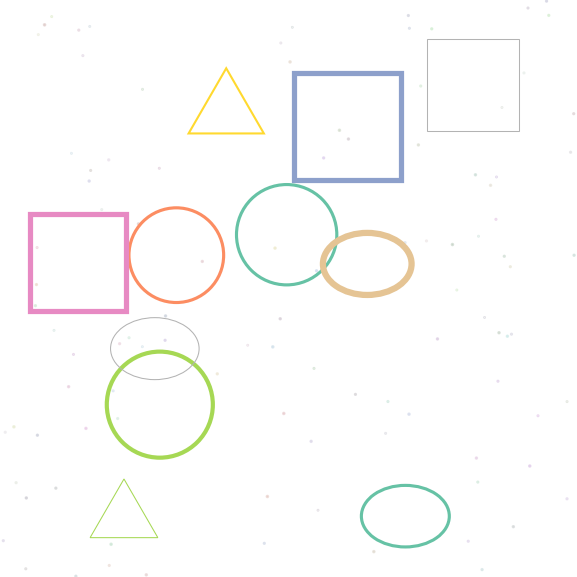[{"shape": "oval", "thickness": 1.5, "radius": 0.38, "center": [0.702, 0.105]}, {"shape": "circle", "thickness": 1.5, "radius": 0.43, "center": [0.496, 0.593]}, {"shape": "circle", "thickness": 1.5, "radius": 0.41, "center": [0.305, 0.557]}, {"shape": "square", "thickness": 2.5, "radius": 0.46, "center": [0.601, 0.78]}, {"shape": "square", "thickness": 2.5, "radius": 0.42, "center": [0.135, 0.544]}, {"shape": "circle", "thickness": 2, "radius": 0.46, "center": [0.277, 0.298]}, {"shape": "triangle", "thickness": 0.5, "radius": 0.34, "center": [0.215, 0.102]}, {"shape": "triangle", "thickness": 1, "radius": 0.38, "center": [0.392, 0.806]}, {"shape": "oval", "thickness": 3, "radius": 0.38, "center": [0.636, 0.542]}, {"shape": "square", "thickness": 0.5, "radius": 0.4, "center": [0.819, 0.853]}, {"shape": "oval", "thickness": 0.5, "radius": 0.38, "center": [0.268, 0.395]}]